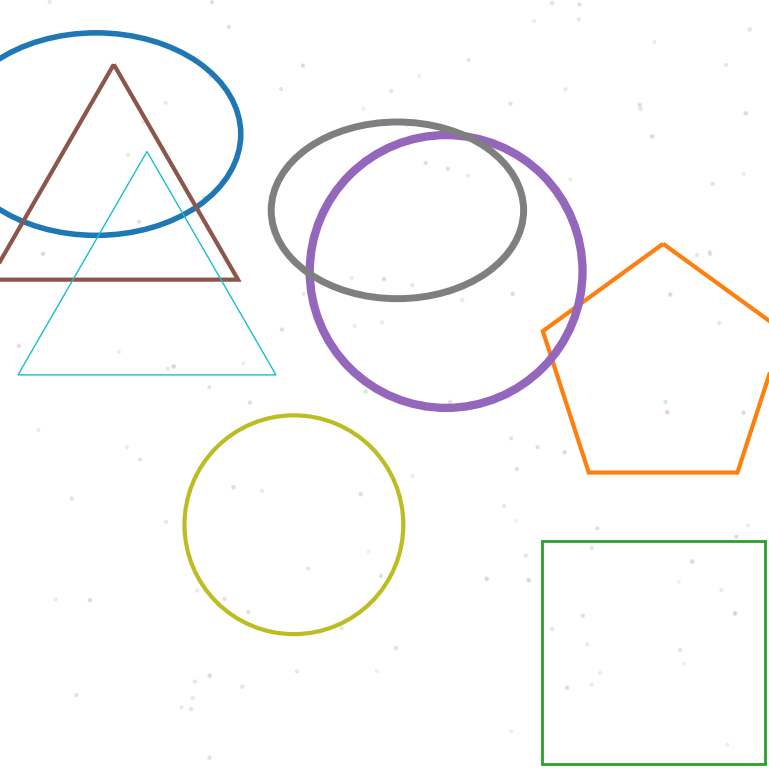[{"shape": "oval", "thickness": 2, "radius": 0.94, "center": [0.125, 0.826]}, {"shape": "pentagon", "thickness": 1.5, "radius": 0.82, "center": [0.861, 0.519]}, {"shape": "square", "thickness": 1, "radius": 0.72, "center": [0.849, 0.153]}, {"shape": "circle", "thickness": 3, "radius": 0.89, "center": [0.579, 0.647]}, {"shape": "triangle", "thickness": 1.5, "radius": 0.93, "center": [0.148, 0.73]}, {"shape": "oval", "thickness": 2.5, "radius": 0.82, "center": [0.516, 0.727]}, {"shape": "circle", "thickness": 1.5, "radius": 0.71, "center": [0.382, 0.319]}, {"shape": "triangle", "thickness": 0.5, "radius": 0.97, "center": [0.191, 0.61]}]